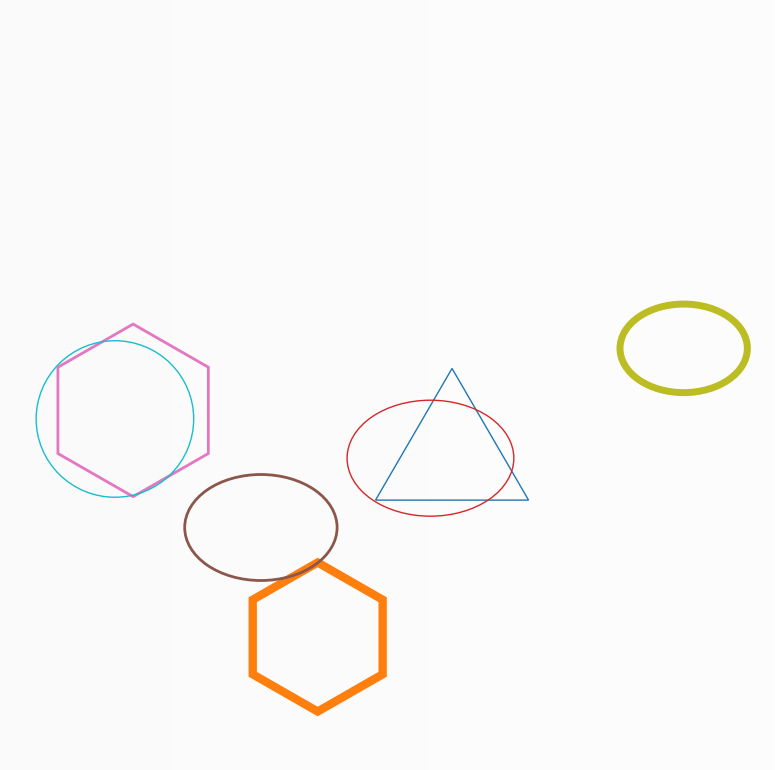[{"shape": "triangle", "thickness": 0.5, "radius": 0.57, "center": [0.583, 0.408]}, {"shape": "hexagon", "thickness": 3, "radius": 0.48, "center": [0.41, 0.173]}, {"shape": "oval", "thickness": 0.5, "radius": 0.54, "center": [0.555, 0.405]}, {"shape": "oval", "thickness": 1, "radius": 0.49, "center": [0.337, 0.315]}, {"shape": "hexagon", "thickness": 1, "radius": 0.56, "center": [0.172, 0.467]}, {"shape": "oval", "thickness": 2.5, "radius": 0.41, "center": [0.882, 0.548]}, {"shape": "circle", "thickness": 0.5, "radius": 0.51, "center": [0.148, 0.456]}]